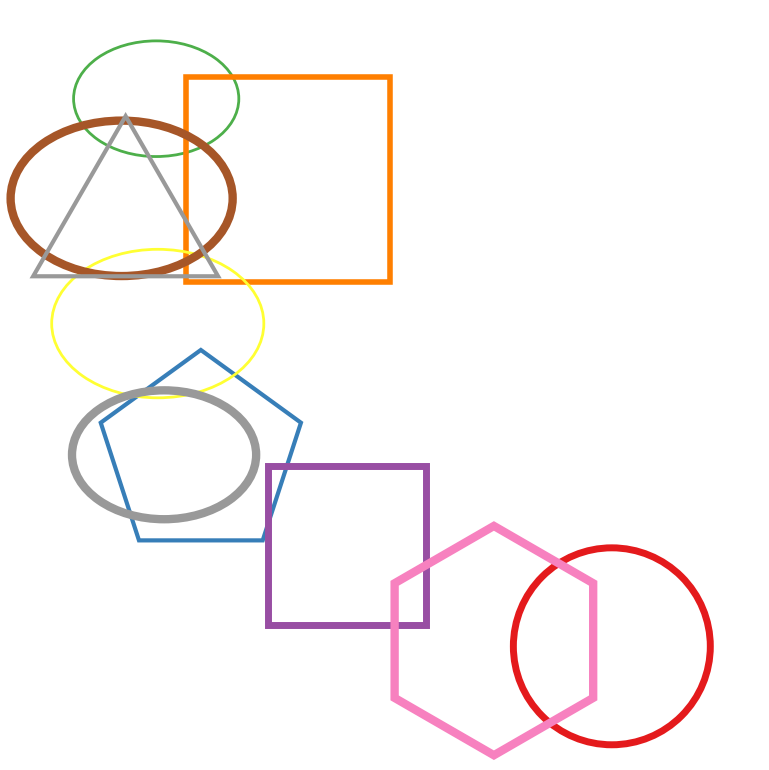[{"shape": "circle", "thickness": 2.5, "radius": 0.64, "center": [0.795, 0.161]}, {"shape": "pentagon", "thickness": 1.5, "radius": 0.68, "center": [0.261, 0.409]}, {"shape": "oval", "thickness": 1, "radius": 0.54, "center": [0.203, 0.872]}, {"shape": "square", "thickness": 2.5, "radius": 0.51, "center": [0.451, 0.292]}, {"shape": "square", "thickness": 2, "radius": 0.66, "center": [0.374, 0.767]}, {"shape": "oval", "thickness": 1, "radius": 0.69, "center": [0.205, 0.58]}, {"shape": "oval", "thickness": 3, "radius": 0.72, "center": [0.158, 0.742]}, {"shape": "hexagon", "thickness": 3, "radius": 0.74, "center": [0.641, 0.168]}, {"shape": "triangle", "thickness": 1.5, "radius": 0.69, "center": [0.163, 0.711]}, {"shape": "oval", "thickness": 3, "radius": 0.6, "center": [0.213, 0.409]}]